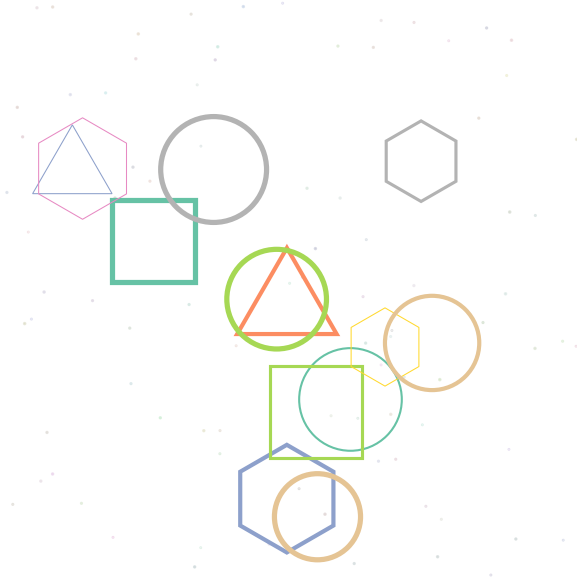[{"shape": "square", "thickness": 2.5, "radius": 0.36, "center": [0.265, 0.582]}, {"shape": "circle", "thickness": 1, "radius": 0.44, "center": [0.607, 0.307]}, {"shape": "triangle", "thickness": 2, "radius": 0.5, "center": [0.497, 0.47]}, {"shape": "triangle", "thickness": 0.5, "radius": 0.4, "center": [0.125, 0.703]}, {"shape": "hexagon", "thickness": 2, "radius": 0.47, "center": [0.497, 0.136]}, {"shape": "hexagon", "thickness": 0.5, "radius": 0.44, "center": [0.143, 0.707]}, {"shape": "circle", "thickness": 2.5, "radius": 0.43, "center": [0.479, 0.481]}, {"shape": "square", "thickness": 1.5, "radius": 0.4, "center": [0.547, 0.286]}, {"shape": "hexagon", "thickness": 0.5, "radius": 0.34, "center": [0.667, 0.398]}, {"shape": "circle", "thickness": 2.5, "radius": 0.37, "center": [0.55, 0.104]}, {"shape": "circle", "thickness": 2, "radius": 0.41, "center": [0.748, 0.405]}, {"shape": "hexagon", "thickness": 1.5, "radius": 0.35, "center": [0.729, 0.72]}, {"shape": "circle", "thickness": 2.5, "radius": 0.46, "center": [0.37, 0.706]}]